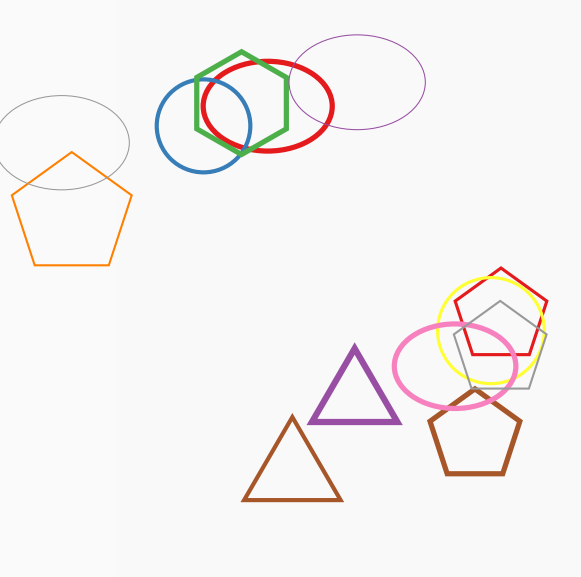[{"shape": "pentagon", "thickness": 1.5, "radius": 0.41, "center": [0.862, 0.452]}, {"shape": "oval", "thickness": 2.5, "radius": 0.56, "center": [0.461, 0.815]}, {"shape": "circle", "thickness": 2, "radius": 0.4, "center": [0.35, 0.781]}, {"shape": "hexagon", "thickness": 2.5, "radius": 0.44, "center": [0.416, 0.821]}, {"shape": "triangle", "thickness": 3, "radius": 0.42, "center": [0.61, 0.311]}, {"shape": "oval", "thickness": 0.5, "radius": 0.59, "center": [0.614, 0.857]}, {"shape": "pentagon", "thickness": 1, "radius": 0.54, "center": [0.123, 0.627]}, {"shape": "circle", "thickness": 1.5, "radius": 0.46, "center": [0.845, 0.427]}, {"shape": "triangle", "thickness": 2, "radius": 0.48, "center": [0.503, 0.181]}, {"shape": "pentagon", "thickness": 2.5, "radius": 0.41, "center": [0.817, 0.245]}, {"shape": "oval", "thickness": 2.5, "radius": 0.52, "center": [0.783, 0.365]}, {"shape": "pentagon", "thickness": 1, "radius": 0.42, "center": [0.861, 0.394]}, {"shape": "oval", "thickness": 0.5, "radius": 0.58, "center": [0.106, 0.752]}]